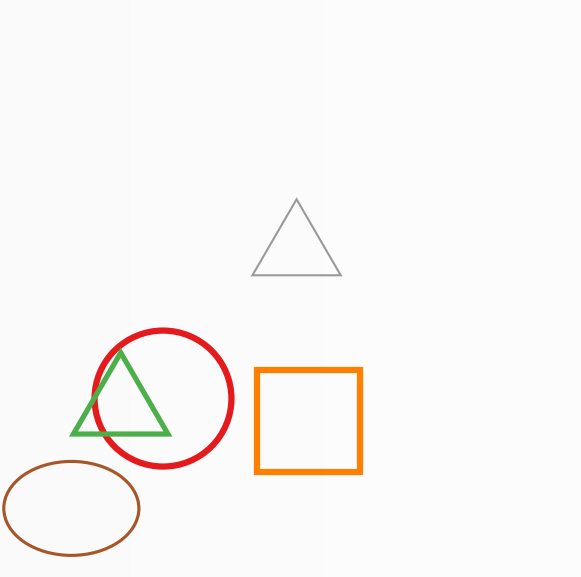[{"shape": "circle", "thickness": 3, "radius": 0.59, "center": [0.28, 0.309]}, {"shape": "triangle", "thickness": 2.5, "radius": 0.47, "center": [0.208, 0.295]}, {"shape": "square", "thickness": 3, "radius": 0.44, "center": [0.531, 0.27]}, {"shape": "oval", "thickness": 1.5, "radius": 0.58, "center": [0.123, 0.119]}, {"shape": "triangle", "thickness": 1, "radius": 0.44, "center": [0.51, 0.566]}]